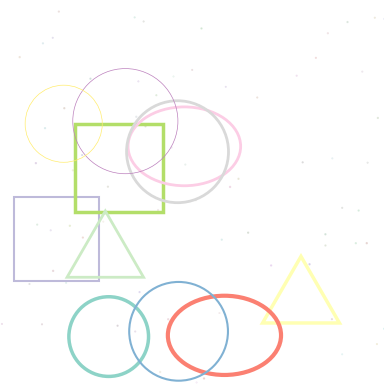[{"shape": "circle", "thickness": 2.5, "radius": 0.52, "center": [0.282, 0.126]}, {"shape": "triangle", "thickness": 2.5, "radius": 0.58, "center": [0.782, 0.219]}, {"shape": "square", "thickness": 1.5, "radius": 0.55, "center": [0.147, 0.379]}, {"shape": "oval", "thickness": 3, "radius": 0.73, "center": [0.583, 0.129]}, {"shape": "circle", "thickness": 1.5, "radius": 0.64, "center": [0.464, 0.139]}, {"shape": "square", "thickness": 2.5, "radius": 0.57, "center": [0.31, 0.564]}, {"shape": "oval", "thickness": 2, "radius": 0.73, "center": [0.479, 0.62]}, {"shape": "circle", "thickness": 2, "radius": 0.66, "center": [0.461, 0.606]}, {"shape": "circle", "thickness": 0.5, "radius": 0.68, "center": [0.326, 0.685]}, {"shape": "triangle", "thickness": 2, "radius": 0.57, "center": [0.274, 0.337]}, {"shape": "circle", "thickness": 0.5, "radius": 0.5, "center": [0.165, 0.679]}]